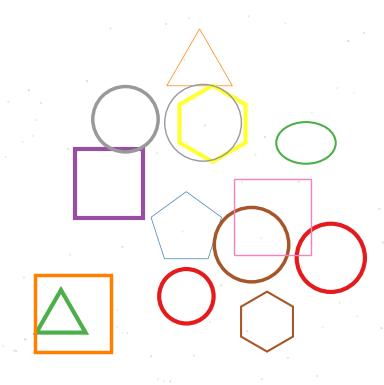[{"shape": "circle", "thickness": 3, "radius": 0.35, "center": [0.484, 0.23]}, {"shape": "circle", "thickness": 3, "radius": 0.44, "center": [0.859, 0.33]}, {"shape": "pentagon", "thickness": 0.5, "radius": 0.48, "center": [0.484, 0.406]}, {"shape": "oval", "thickness": 1.5, "radius": 0.39, "center": [0.795, 0.629]}, {"shape": "triangle", "thickness": 3, "radius": 0.37, "center": [0.158, 0.173]}, {"shape": "square", "thickness": 3, "radius": 0.44, "center": [0.284, 0.523]}, {"shape": "triangle", "thickness": 0.5, "radius": 0.49, "center": [0.518, 0.826]}, {"shape": "square", "thickness": 2.5, "radius": 0.5, "center": [0.189, 0.186]}, {"shape": "hexagon", "thickness": 3, "radius": 0.5, "center": [0.552, 0.679]}, {"shape": "circle", "thickness": 2.5, "radius": 0.48, "center": [0.653, 0.365]}, {"shape": "hexagon", "thickness": 1.5, "radius": 0.39, "center": [0.694, 0.165]}, {"shape": "square", "thickness": 1, "radius": 0.5, "center": [0.708, 0.437]}, {"shape": "circle", "thickness": 1, "radius": 0.5, "center": [0.527, 0.681]}, {"shape": "circle", "thickness": 2.5, "radius": 0.42, "center": [0.326, 0.69]}]